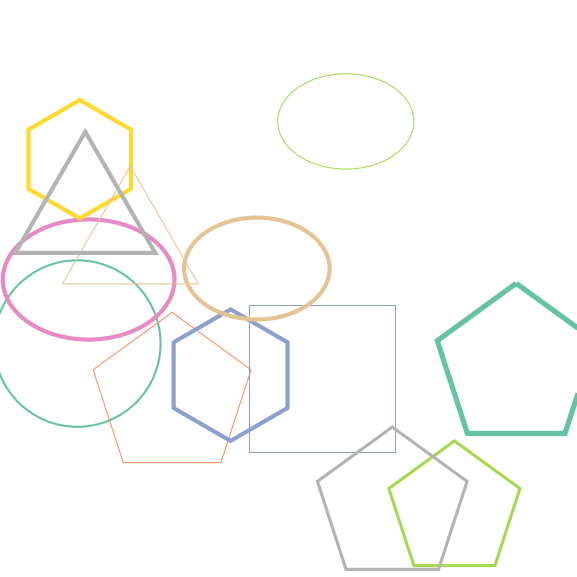[{"shape": "pentagon", "thickness": 2.5, "radius": 0.72, "center": [0.894, 0.365]}, {"shape": "circle", "thickness": 1, "radius": 0.72, "center": [0.134, 0.404]}, {"shape": "pentagon", "thickness": 0.5, "radius": 0.72, "center": [0.298, 0.314]}, {"shape": "hexagon", "thickness": 2, "radius": 0.57, "center": [0.399, 0.35]}, {"shape": "square", "thickness": 0.5, "radius": 0.64, "center": [0.558, 0.344]}, {"shape": "oval", "thickness": 2, "radius": 0.74, "center": [0.154, 0.515]}, {"shape": "pentagon", "thickness": 1.5, "radius": 0.6, "center": [0.787, 0.116]}, {"shape": "oval", "thickness": 0.5, "radius": 0.59, "center": [0.599, 0.789]}, {"shape": "hexagon", "thickness": 2, "radius": 0.51, "center": [0.138, 0.723]}, {"shape": "triangle", "thickness": 0.5, "radius": 0.68, "center": [0.226, 0.576]}, {"shape": "oval", "thickness": 2, "radius": 0.63, "center": [0.445, 0.534]}, {"shape": "pentagon", "thickness": 1.5, "radius": 0.68, "center": [0.679, 0.123]}, {"shape": "triangle", "thickness": 2, "radius": 0.7, "center": [0.148, 0.631]}]